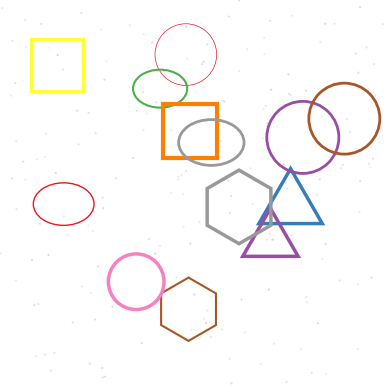[{"shape": "oval", "thickness": 1, "radius": 0.39, "center": [0.165, 0.47]}, {"shape": "circle", "thickness": 0.5, "radius": 0.4, "center": [0.483, 0.858]}, {"shape": "triangle", "thickness": 2.5, "radius": 0.48, "center": [0.755, 0.467]}, {"shape": "oval", "thickness": 1.5, "radius": 0.35, "center": [0.416, 0.77]}, {"shape": "circle", "thickness": 2, "radius": 0.47, "center": [0.787, 0.643]}, {"shape": "triangle", "thickness": 2.5, "radius": 0.42, "center": [0.702, 0.376]}, {"shape": "square", "thickness": 3, "radius": 0.35, "center": [0.494, 0.66]}, {"shape": "square", "thickness": 2.5, "radius": 0.34, "center": [0.148, 0.831]}, {"shape": "hexagon", "thickness": 1.5, "radius": 0.41, "center": [0.49, 0.197]}, {"shape": "circle", "thickness": 2, "radius": 0.46, "center": [0.894, 0.692]}, {"shape": "circle", "thickness": 2.5, "radius": 0.36, "center": [0.354, 0.268]}, {"shape": "oval", "thickness": 2, "radius": 0.42, "center": [0.549, 0.63]}, {"shape": "hexagon", "thickness": 2.5, "radius": 0.48, "center": [0.621, 0.463]}]